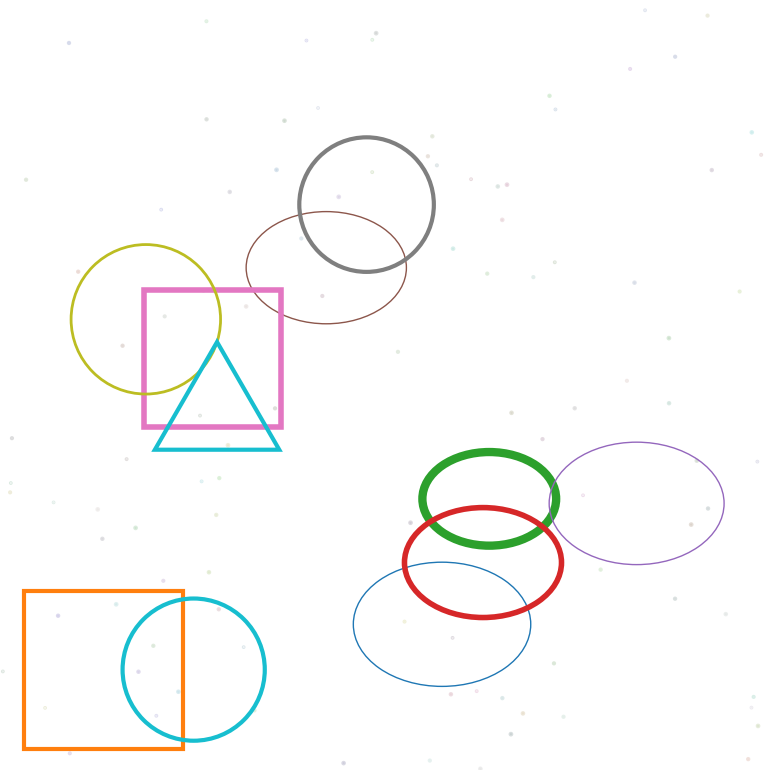[{"shape": "oval", "thickness": 0.5, "radius": 0.58, "center": [0.574, 0.189]}, {"shape": "square", "thickness": 1.5, "radius": 0.52, "center": [0.135, 0.13]}, {"shape": "oval", "thickness": 3, "radius": 0.43, "center": [0.635, 0.352]}, {"shape": "oval", "thickness": 2, "radius": 0.51, "center": [0.627, 0.269]}, {"shape": "oval", "thickness": 0.5, "radius": 0.57, "center": [0.827, 0.346]}, {"shape": "oval", "thickness": 0.5, "radius": 0.52, "center": [0.424, 0.652]}, {"shape": "square", "thickness": 2, "radius": 0.45, "center": [0.276, 0.535]}, {"shape": "circle", "thickness": 1.5, "radius": 0.44, "center": [0.476, 0.734]}, {"shape": "circle", "thickness": 1, "radius": 0.49, "center": [0.189, 0.585]}, {"shape": "triangle", "thickness": 1.5, "radius": 0.47, "center": [0.282, 0.463]}, {"shape": "circle", "thickness": 1.5, "radius": 0.46, "center": [0.252, 0.13]}]